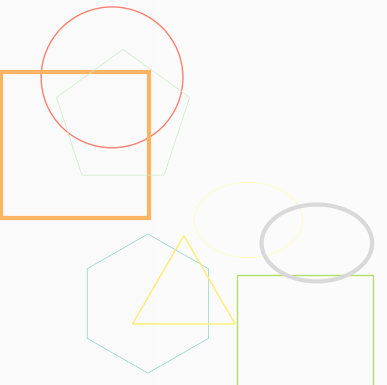[{"shape": "hexagon", "thickness": 0.5, "radius": 0.9, "center": [0.382, 0.212]}, {"shape": "oval", "thickness": 0.5, "radius": 0.7, "center": [0.641, 0.429]}, {"shape": "circle", "thickness": 1, "radius": 0.91, "center": [0.289, 0.799]}, {"shape": "square", "thickness": 3, "radius": 0.95, "center": [0.194, 0.623]}, {"shape": "square", "thickness": 1, "radius": 0.88, "center": [0.786, 0.11]}, {"shape": "oval", "thickness": 3, "radius": 0.71, "center": [0.818, 0.369]}, {"shape": "pentagon", "thickness": 0.5, "radius": 0.9, "center": [0.318, 0.691]}, {"shape": "triangle", "thickness": 1, "radius": 0.76, "center": [0.474, 0.235]}]